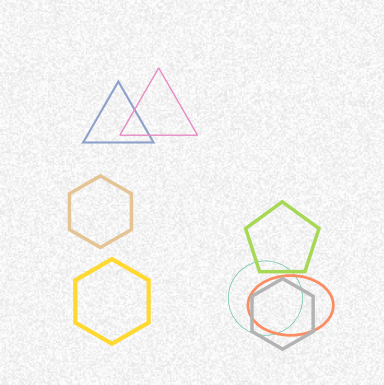[{"shape": "circle", "thickness": 0.5, "radius": 0.48, "center": [0.689, 0.226]}, {"shape": "oval", "thickness": 2, "radius": 0.55, "center": [0.755, 0.207]}, {"shape": "triangle", "thickness": 1.5, "radius": 0.53, "center": [0.307, 0.683]}, {"shape": "triangle", "thickness": 1, "radius": 0.58, "center": [0.412, 0.707]}, {"shape": "pentagon", "thickness": 2.5, "radius": 0.5, "center": [0.733, 0.376]}, {"shape": "hexagon", "thickness": 3, "radius": 0.55, "center": [0.291, 0.217]}, {"shape": "hexagon", "thickness": 2.5, "radius": 0.46, "center": [0.261, 0.45]}, {"shape": "hexagon", "thickness": 2.5, "radius": 0.46, "center": [0.734, 0.185]}]